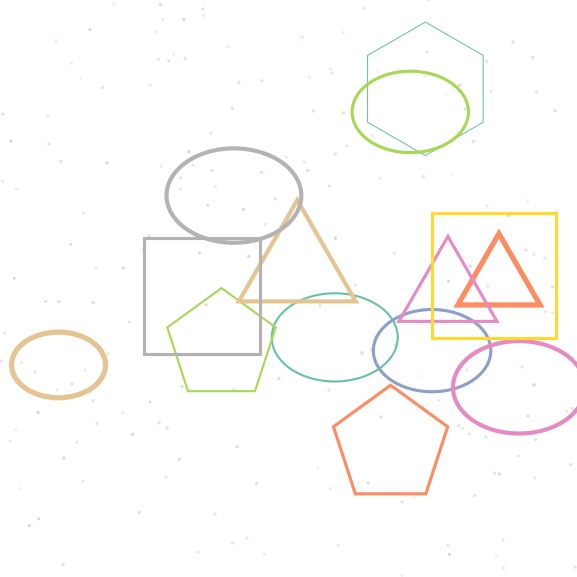[{"shape": "oval", "thickness": 1, "radius": 0.55, "center": [0.58, 0.415]}, {"shape": "hexagon", "thickness": 0.5, "radius": 0.58, "center": [0.737, 0.845]}, {"shape": "pentagon", "thickness": 1.5, "radius": 0.52, "center": [0.676, 0.228]}, {"shape": "triangle", "thickness": 2.5, "radius": 0.41, "center": [0.864, 0.512]}, {"shape": "oval", "thickness": 1.5, "radius": 0.51, "center": [0.748, 0.392]}, {"shape": "triangle", "thickness": 1.5, "radius": 0.49, "center": [0.776, 0.492]}, {"shape": "oval", "thickness": 2, "radius": 0.57, "center": [0.899, 0.328]}, {"shape": "pentagon", "thickness": 1, "radius": 0.49, "center": [0.384, 0.402]}, {"shape": "oval", "thickness": 1.5, "radius": 0.5, "center": [0.71, 0.805]}, {"shape": "square", "thickness": 1.5, "radius": 0.54, "center": [0.856, 0.522]}, {"shape": "triangle", "thickness": 2, "radius": 0.58, "center": [0.515, 0.536]}, {"shape": "oval", "thickness": 2.5, "radius": 0.41, "center": [0.101, 0.367]}, {"shape": "square", "thickness": 1.5, "radius": 0.5, "center": [0.35, 0.486]}, {"shape": "oval", "thickness": 2, "radius": 0.58, "center": [0.405, 0.661]}]